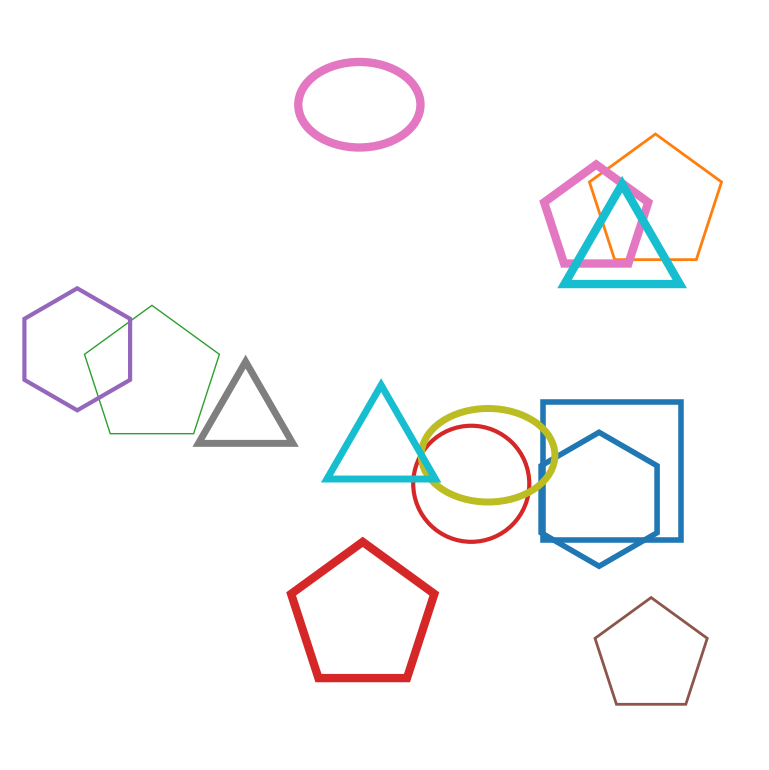[{"shape": "hexagon", "thickness": 2, "radius": 0.43, "center": [0.778, 0.352]}, {"shape": "square", "thickness": 2, "radius": 0.45, "center": [0.795, 0.389]}, {"shape": "pentagon", "thickness": 1, "radius": 0.45, "center": [0.851, 0.736]}, {"shape": "pentagon", "thickness": 0.5, "radius": 0.46, "center": [0.197, 0.511]}, {"shape": "pentagon", "thickness": 3, "radius": 0.49, "center": [0.471, 0.198]}, {"shape": "circle", "thickness": 1.5, "radius": 0.38, "center": [0.612, 0.372]}, {"shape": "hexagon", "thickness": 1.5, "radius": 0.4, "center": [0.1, 0.546]}, {"shape": "pentagon", "thickness": 1, "radius": 0.38, "center": [0.846, 0.147]}, {"shape": "oval", "thickness": 3, "radius": 0.4, "center": [0.467, 0.864]}, {"shape": "pentagon", "thickness": 3, "radius": 0.36, "center": [0.774, 0.715]}, {"shape": "triangle", "thickness": 2.5, "radius": 0.35, "center": [0.319, 0.46]}, {"shape": "oval", "thickness": 2.5, "radius": 0.43, "center": [0.634, 0.409]}, {"shape": "triangle", "thickness": 2.5, "radius": 0.41, "center": [0.495, 0.419]}, {"shape": "triangle", "thickness": 3, "radius": 0.43, "center": [0.808, 0.674]}]